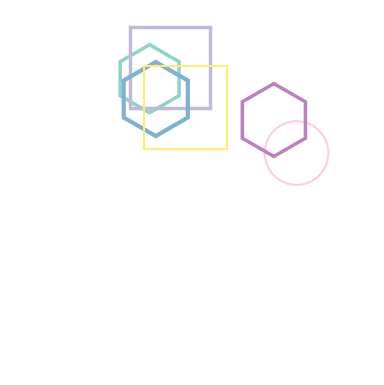[{"shape": "hexagon", "thickness": 2.5, "radius": 0.44, "center": [0.389, 0.796]}, {"shape": "square", "thickness": 2.5, "radius": 0.52, "center": [0.442, 0.825]}, {"shape": "hexagon", "thickness": 3, "radius": 0.48, "center": [0.405, 0.743]}, {"shape": "circle", "thickness": 1.5, "radius": 0.41, "center": [0.77, 0.602]}, {"shape": "hexagon", "thickness": 2.5, "radius": 0.47, "center": [0.711, 0.688]}, {"shape": "square", "thickness": 1.5, "radius": 0.54, "center": [0.482, 0.721]}]